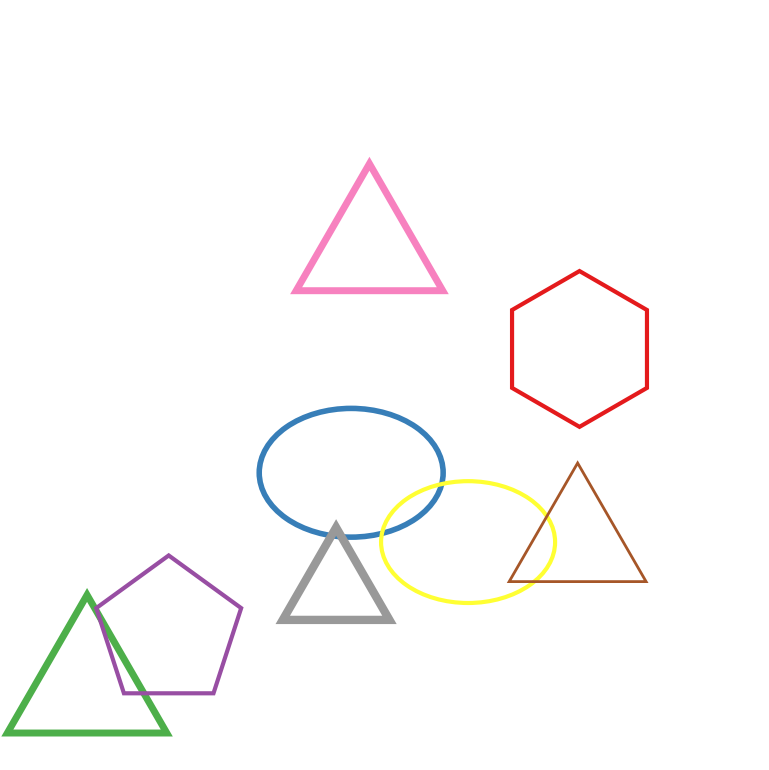[{"shape": "hexagon", "thickness": 1.5, "radius": 0.51, "center": [0.753, 0.547]}, {"shape": "oval", "thickness": 2, "radius": 0.6, "center": [0.456, 0.386]}, {"shape": "triangle", "thickness": 2.5, "radius": 0.6, "center": [0.113, 0.108]}, {"shape": "pentagon", "thickness": 1.5, "radius": 0.49, "center": [0.219, 0.18]}, {"shape": "oval", "thickness": 1.5, "radius": 0.57, "center": [0.608, 0.296]}, {"shape": "triangle", "thickness": 1, "radius": 0.51, "center": [0.75, 0.296]}, {"shape": "triangle", "thickness": 2.5, "radius": 0.55, "center": [0.48, 0.677]}, {"shape": "triangle", "thickness": 3, "radius": 0.4, "center": [0.437, 0.235]}]